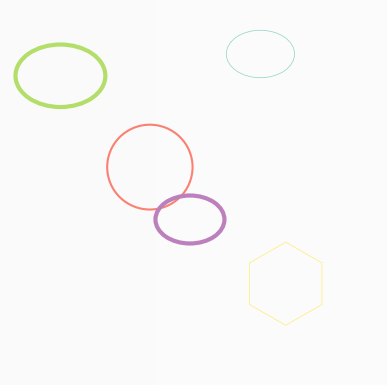[{"shape": "oval", "thickness": 0.5, "radius": 0.44, "center": [0.672, 0.86]}, {"shape": "circle", "thickness": 1.5, "radius": 0.55, "center": [0.387, 0.566]}, {"shape": "oval", "thickness": 3, "radius": 0.58, "center": [0.156, 0.803]}, {"shape": "oval", "thickness": 3, "radius": 0.45, "center": [0.49, 0.43]}, {"shape": "hexagon", "thickness": 0.5, "radius": 0.54, "center": [0.737, 0.263]}]